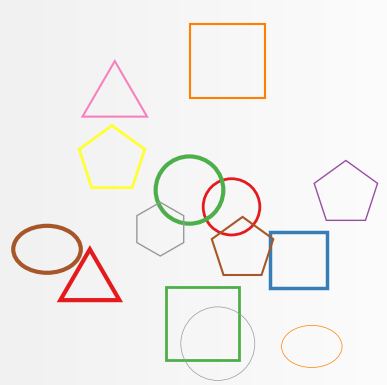[{"shape": "triangle", "thickness": 3, "radius": 0.44, "center": [0.232, 0.264]}, {"shape": "circle", "thickness": 2, "radius": 0.37, "center": [0.597, 0.463]}, {"shape": "square", "thickness": 2.5, "radius": 0.36, "center": [0.77, 0.324]}, {"shape": "square", "thickness": 2, "radius": 0.47, "center": [0.522, 0.16]}, {"shape": "circle", "thickness": 3, "radius": 0.44, "center": [0.489, 0.506]}, {"shape": "pentagon", "thickness": 1, "radius": 0.43, "center": [0.893, 0.497]}, {"shape": "oval", "thickness": 0.5, "radius": 0.39, "center": [0.805, 0.1]}, {"shape": "square", "thickness": 1.5, "radius": 0.48, "center": [0.587, 0.842]}, {"shape": "pentagon", "thickness": 2, "radius": 0.45, "center": [0.289, 0.585]}, {"shape": "pentagon", "thickness": 1.5, "radius": 0.42, "center": [0.626, 0.353]}, {"shape": "oval", "thickness": 3, "radius": 0.44, "center": [0.121, 0.352]}, {"shape": "triangle", "thickness": 1.5, "radius": 0.48, "center": [0.296, 0.745]}, {"shape": "circle", "thickness": 0.5, "radius": 0.48, "center": [0.562, 0.107]}, {"shape": "hexagon", "thickness": 1, "radius": 0.35, "center": [0.414, 0.405]}]